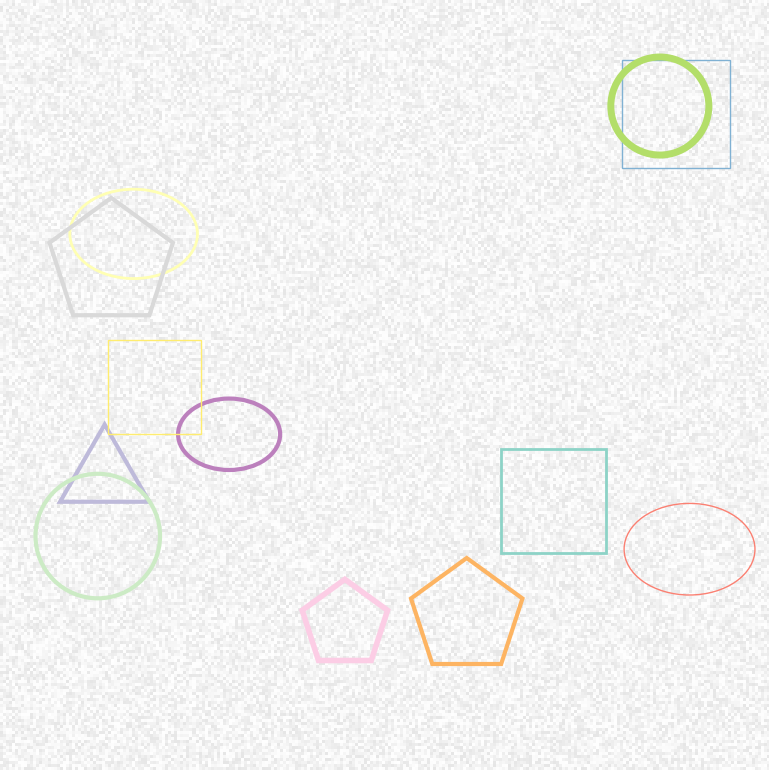[{"shape": "square", "thickness": 1, "radius": 0.34, "center": [0.719, 0.349]}, {"shape": "oval", "thickness": 1, "radius": 0.41, "center": [0.174, 0.696]}, {"shape": "triangle", "thickness": 1.5, "radius": 0.33, "center": [0.136, 0.382]}, {"shape": "oval", "thickness": 0.5, "radius": 0.42, "center": [0.896, 0.287]}, {"shape": "square", "thickness": 0.5, "radius": 0.35, "center": [0.878, 0.852]}, {"shape": "pentagon", "thickness": 1.5, "radius": 0.38, "center": [0.606, 0.199]}, {"shape": "circle", "thickness": 2.5, "radius": 0.32, "center": [0.857, 0.862]}, {"shape": "pentagon", "thickness": 2, "radius": 0.29, "center": [0.448, 0.189]}, {"shape": "pentagon", "thickness": 1.5, "radius": 0.42, "center": [0.144, 0.659]}, {"shape": "oval", "thickness": 1.5, "radius": 0.33, "center": [0.298, 0.436]}, {"shape": "circle", "thickness": 1.5, "radius": 0.4, "center": [0.127, 0.304]}, {"shape": "square", "thickness": 0.5, "radius": 0.3, "center": [0.201, 0.498]}]